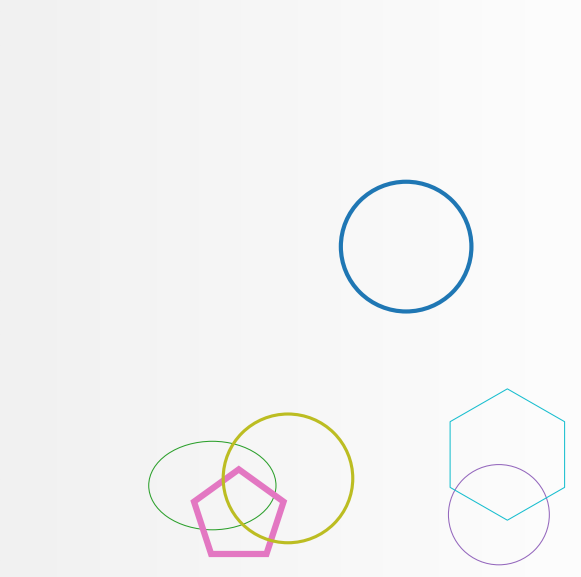[{"shape": "circle", "thickness": 2, "radius": 0.56, "center": [0.699, 0.572]}, {"shape": "oval", "thickness": 0.5, "radius": 0.55, "center": [0.365, 0.158]}, {"shape": "circle", "thickness": 0.5, "radius": 0.43, "center": [0.858, 0.108]}, {"shape": "pentagon", "thickness": 3, "radius": 0.4, "center": [0.411, 0.105]}, {"shape": "circle", "thickness": 1.5, "radius": 0.56, "center": [0.495, 0.171]}, {"shape": "hexagon", "thickness": 0.5, "radius": 0.57, "center": [0.873, 0.212]}]